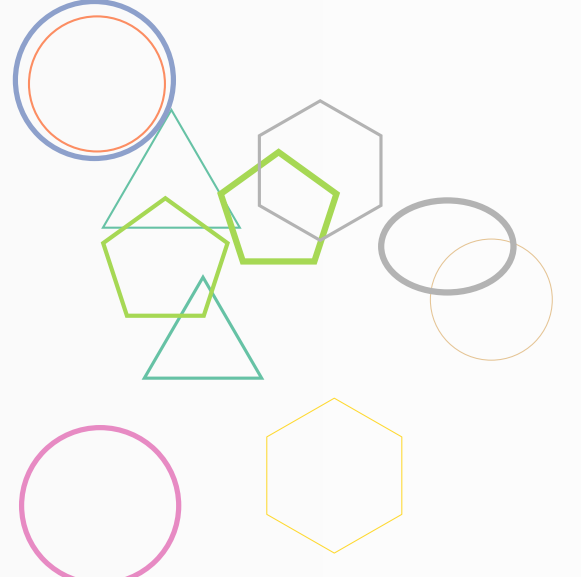[{"shape": "triangle", "thickness": 1.5, "radius": 0.58, "center": [0.349, 0.403]}, {"shape": "triangle", "thickness": 1, "radius": 0.68, "center": [0.295, 0.673]}, {"shape": "circle", "thickness": 1, "radius": 0.58, "center": [0.167, 0.854]}, {"shape": "circle", "thickness": 2.5, "radius": 0.68, "center": [0.162, 0.861]}, {"shape": "circle", "thickness": 2.5, "radius": 0.68, "center": [0.172, 0.124]}, {"shape": "pentagon", "thickness": 3, "radius": 0.52, "center": [0.479, 0.631]}, {"shape": "pentagon", "thickness": 2, "radius": 0.56, "center": [0.284, 0.543]}, {"shape": "hexagon", "thickness": 0.5, "radius": 0.67, "center": [0.575, 0.176]}, {"shape": "circle", "thickness": 0.5, "radius": 0.52, "center": [0.845, 0.48]}, {"shape": "oval", "thickness": 3, "radius": 0.57, "center": [0.77, 0.572]}, {"shape": "hexagon", "thickness": 1.5, "radius": 0.6, "center": [0.551, 0.704]}]